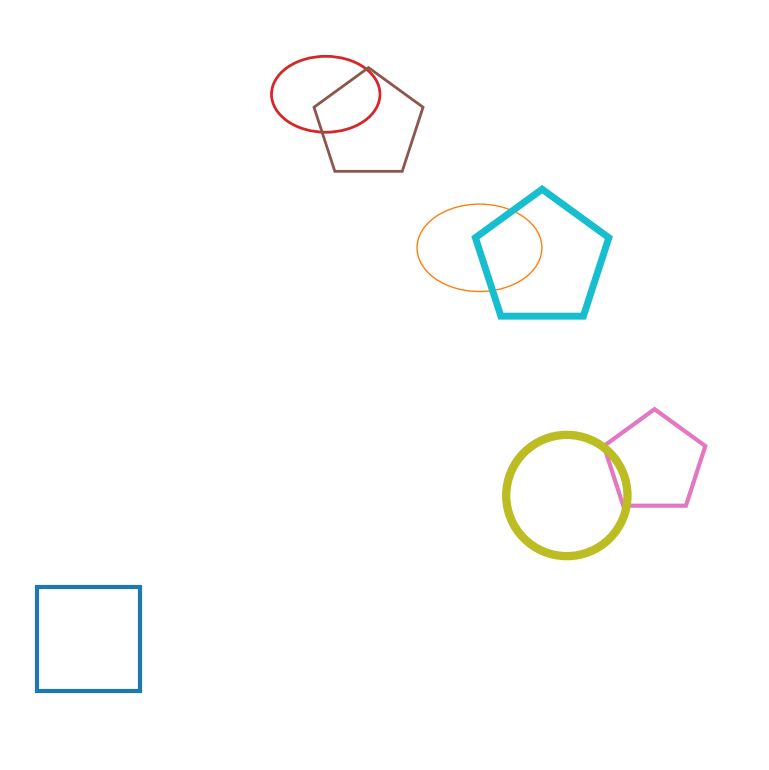[{"shape": "square", "thickness": 1.5, "radius": 0.34, "center": [0.115, 0.17]}, {"shape": "oval", "thickness": 0.5, "radius": 0.41, "center": [0.623, 0.678]}, {"shape": "oval", "thickness": 1, "radius": 0.35, "center": [0.423, 0.878]}, {"shape": "pentagon", "thickness": 1, "radius": 0.37, "center": [0.479, 0.838]}, {"shape": "pentagon", "thickness": 1.5, "radius": 0.35, "center": [0.85, 0.399]}, {"shape": "circle", "thickness": 3, "radius": 0.39, "center": [0.736, 0.356]}, {"shape": "pentagon", "thickness": 2.5, "radius": 0.46, "center": [0.704, 0.663]}]